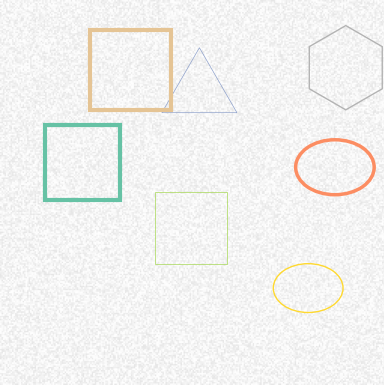[{"shape": "square", "thickness": 3, "radius": 0.49, "center": [0.215, 0.577]}, {"shape": "oval", "thickness": 2.5, "radius": 0.51, "center": [0.87, 0.566]}, {"shape": "triangle", "thickness": 0.5, "radius": 0.56, "center": [0.518, 0.764]}, {"shape": "square", "thickness": 0.5, "radius": 0.47, "center": [0.496, 0.407]}, {"shape": "oval", "thickness": 1, "radius": 0.45, "center": [0.8, 0.252]}, {"shape": "square", "thickness": 3, "radius": 0.53, "center": [0.34, 0.818]}, {"shape": "hexagon", "thickness": 1, "radius": 0.55, "center": [0.898, 0.824]}]